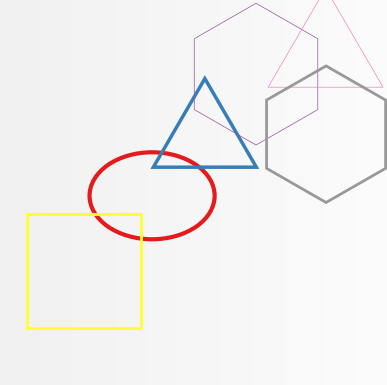[{"shape": "oval", "thickness": 3, "radius": 0.81, "center": [0.393, 0.491]}, {"shape": "triangle", "thickness": 2.5, "radius": 0.77, "center": [0.529, 0.642]}, {"shape": "hexagon", "thickness": 0.5, "radius": 0.92, "center": [0.661, 0.807]}, {"shape": "square", "thickness": 2, "radius": 0.74, "center": [0.217, 0.296]}, {"shape": "triangle", "thickness": 0.5, "radius": 0.86, "center": [0.84, 0.859]}, {"shape": "hexagon", "thickness": 2, "radius": 0.89, "center": [0.841, 0.651]}]